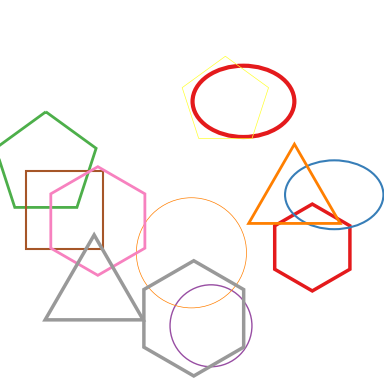[{"shape": "hexagon", "thickness": 2.5, "radius": 0.56, "center": [0.811, 0.357]}, {"shape": "oval", "thickness": 3, "radius": 0.66, "center": [0.632, 0.737]}, {"shape": "oval", "thickness": 1.5, "radius": 0.64, "center": [0.868, 0.494]}, {"shape": "pentagon", "thickness": 2, "radius": 0.69, "center": [0.119, 0.572]}, {"shape": "circle", "thickness": 1, "radius": 0.53, "center": [0.548, 0.154]}, {"shape": "triangle", "thickness": 2, "radius": 0.69, "center": [0.765, 0.488]}, {"shape": "circle", "thickness": 0.5, "radius": 0.72, "center": [0.497, 0.343]}, {"shape": "pentagon", "thickness": 0.5, "radius": 0.59, "center": [0.585, 0.736]}, {"shape": "square", "thickness": 1.5, "radius": 0.51, "center": [0.167, 0.454]}, {"shape": "hexagon", "thickness": 2, "radius": 0.71, "center": [0.254, 0.426]}, {"shape": "hexagon", "thickness": 2.5, "radius": 0.75, "center": [0.503, 0.173]}, {"shape": "triangle", "thickness": 2.5, "radius": 0.74, "center": [0.245, 0.243]}]